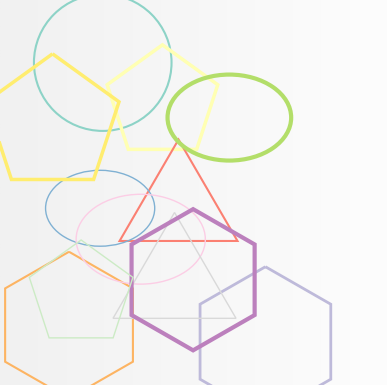[{"shape": "circle", "thickness": 1.5, "radius": 0.89, "center": [0.265, 0.838]}, {"shape": "pentagon", "thickness": 2.5, "radius": 0.75, "center": [0.419, 0.733]}, {"shape": "hexagon", "thickness": 2, "radius": 0.97, "center": [0.685, 0.112]}, {"shape": "triangle", "thickness": 1.5, "radius": 0.88, "center": [0.461, 0.462]}, {"shape": "oval", "thickness": 1, "radius": 0.7, "center": [0.258, 0.459]}, {"shape": "hexagon", "thickness": 1.5, "radius": 0.95, "center": [0.178, 0.156]}, {"shape": "oval", "thickness": 3, "radius": 0.8, "center": [0.592, 0.695]}, {"shape": "oval", "thickness": 1, "radius": 0.83, "center": [0.363, 0.379]}, {"shape": "triangle", "thickness": 1, "radius": 0.92, "center": [0.45, 0.265]}, {"shape": "hexagon", "thickness": 3, "radius": 0.92, "center": [0.498, 0.273]}, {"shape": "pentagon", "thickness": 1, "radius": 0.7, "center": [0.209, 0.236]}, {"shape": "pentagon", "thickness": 2.5, "radius": 0.9, "center": [0.136, 0.68]}]